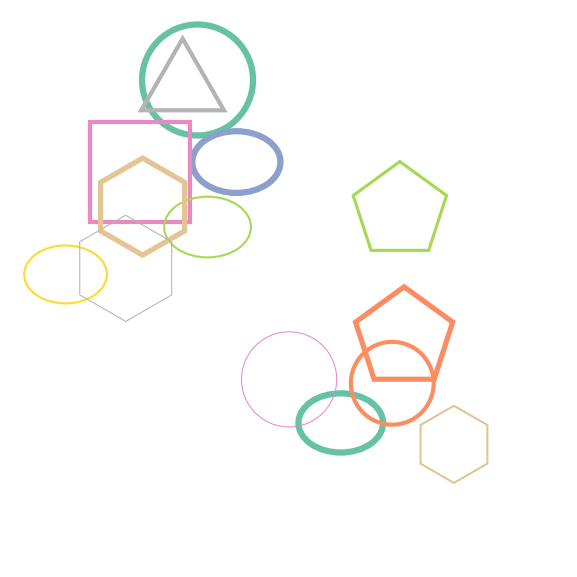[{"shape": "oval", "thickness": 3, "radius": 0.37, "center": [0.59, 0.267]}, {"shape": "circle", "thickness": 3, "radius": 0.48, "center": [0.342, 0.861]}, {"shape": "circle", "thickness": 2, "radius": 0.36, "center": [0.679, 0.335]}, {"shape": "pentagon", "thickness": 2.5, "radius": 0.44, "center": [0.7, 0.414]}, {"shape": "oval", "thickness": 3, "radius": 0.38, "center": [0.409, 0.718]}, {"shape": "square", "thickness": 2, "radius": 0.43, "center": [0.243, 0.702]}, {"shape": "circle", "thickness": 0.5, "radius": 0.41, "center": [0.501, 0.342]}, {"shape": "pentagon", "thickness": 1.5, "radius": 0.42, "center": [0.692, 0.634]}, {"shape": "oval", "thickness": 1, "radius": 0.38, "center": [0.359, 0.606]}, {"shape": "oval", "thickness": 1, "radius": 0.36, "center": [0.113, 0.524]}, {"shape": "hexagon", "thickness": 2.5, "radius": 0.42, "center": [0.247, 0.641]}, {"shape": "hexagon", "thickness": 1, "radius": 0.33, "center": [0.786, 0.23]}, {"shape": "triangle", "thickness": 2, "radius": 0.41, "center": [0.316, 0.85]}, {"shape": "hexagon", "thickness": 0.5, "radius": 0.46, "center": [0.218, 0.534]}]